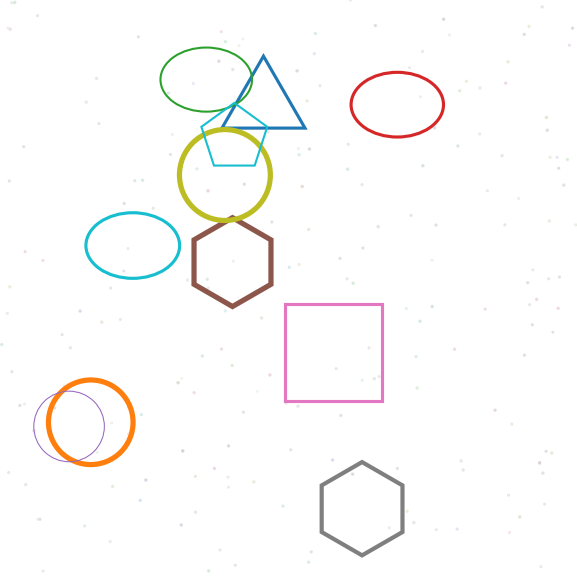[{"shape": "triangle", "thickness": 1.5, "radius": 0.42, "center": [0.456, 0.819]}, {"shape": "circle", "thickness": 2.5, "radius": 0.37, "center": [0.157, 0.268]}, {"shape": "oval", "thickness": 1, "radius": 0.4, "center": [0.357, 0.861]}, {"shape": "oval", "thickness": 1.5, "radius": 0.4, "center": [0.688, 0.818]}, {"shape": "circle", "thickness": 0.5, "radius": 0.31, "center": [0.12, 0.261]}, {"shape": "hexagon", "thickness": 2.5, "radius": 0.38, "center": [0.403, 0.545]}, {"shape": "square", "thickness": 1.5, "radius": 0.42, "center": [0.577, 0.389]}, {"shape": "hexagon", "thickness": 2, "radius": 0.4, "center": [0.627, 0.118]}, {"shape": "circle", "thickness": 2.5, "radius": 0.39, "center": [0.389, 0.696]}, {"shape": "oval", "thickness": 1.5, "radius": 0.41, "center": [0.23, 0.574]}, {"shape": "pentagon", "thickness": 1, "radius": 0.3, "center": [0.406, 0.761]}]